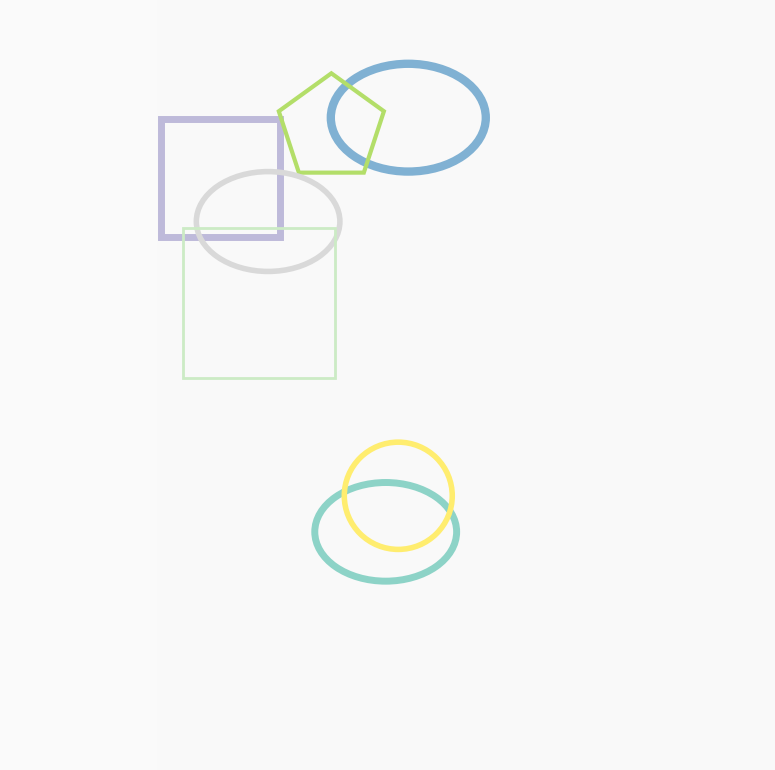[{"shape": "oval", "thickness": 2.5, "radius": 0.46, "center": [0.498, 0.309]}, {"shape": "square", "thickness": 2.5, "radius": 0.38, "center": [0.284, 0.769]}, {"shape": "oval", "thickness": 3, "radius": 0.5, "center": [0.527, 0.847]}, {"shape": "pentagon", "thickness": 1.5, "radius": 0.36, "center": [0.428, 0.833]}, {"shape": "oval", "thickness": 2, "radius": 0.46, "center": [0.346, 0.712]}, {"shape": "square", "thickness": 1, "radius": 0.49, "center": [0.334, 0.607]}, {"shape": "circle", "thickness": 2, "radius": 0.35, "center": [0.514, 0.356]}]